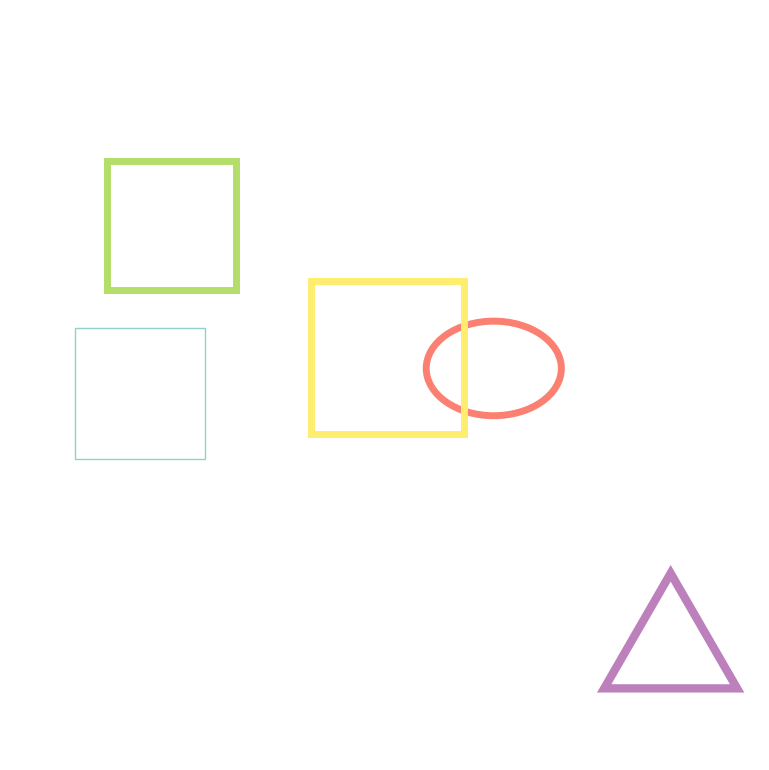[{"shape": "square", "thickness": 0.5, "radius": 0.42, "center": [0.182, 0.489]}, {"shape": "oval", "thickness": 2.5, "radius": 0.44, "center": [0.641, 0.522]}, {"shape": "square", "thickness": 2.5, "radius": 0.42, "center": [0.223, 0.707]}, {"shape": "triangle", "thickness": 3, "radius": 0.5, "center": [0.871, 0.156]}, {"shape": "square", "thickness": 2.5, "radius": 0.5, "center": [0.503, 0.536]}]